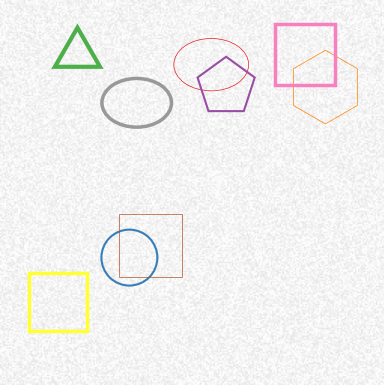[{"shape": "oval", "thickness": 0.5, "radius": 0.49, "center": [0.549, 0.832]}, {"shape": "circle", "thickness": 1.5, "radius": 0.36, "center": [0.336, 0.331]}, {"shape": "triangle", "thickness": 3, "radius": 0.34, "center": [0.201, 0.86]}, {"shape": "pentagon", "thickness": 1.5, "radius": 0.39, "center": [0.587, 0.775]}, {"shape": "hexagon", "thickness": 0.5, "radius": 0.48, "center": [0.845, 0.774]}, {"shape": "square", "thickness": 2.5, "radius": 0.38, "center": [0.151, 0.215]}, {"shape": "square", "thickness": 0.5, "radius": 0.41, "center": [0.391, 0.363]}, {"shape": "square", "thickness": 2.5, "radius": 0.39, "center": [0.792, 0.858]}, {"shape": "oval", "thickness": 2.5, "radius": 0.45, "center": [0.355, 0.733]}]